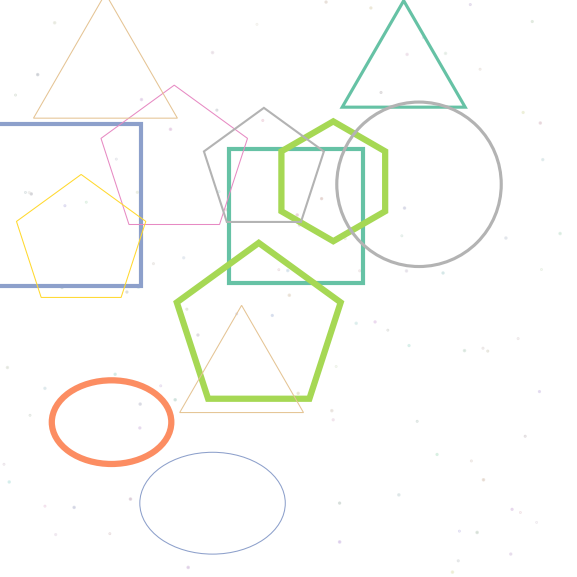[{"shape": "square", "thickness": 2, "radius": 0.58, "center": [0.513, 0.625]}, {"shape": "triangle", "thickness": 1.5, "radius": 0.61, "center": [0.699, 0.875]}, {"shape": "oval", "thickness": 3, "radius": 0.52, "center": [0.193, 0.268]}, {"shape": "square", "thickness": 2, "radius": 0.7, "center": [0.103, 0.645]}, {"shape": "oval", "thickness": 0.5, "radius": 0.63, "center": [0.368, 0.128]}, {"shape": "pentagon", "thickness": 0.5, "radius": 0.67, "center": [0.302, 0.718]}, {"shape": "hexagon", "thickness": 3, "radius": 0.52, "center": [0.577, 0.685]}, {"shape": "pentagon", "thickness": 3, "radius": 0.75, "center": [0.448, 0.429]}, {"shape": "pentagon", "thickness": 0.5, "radius": 0.59, "center": [0.14, 0.579]}, {"shape": "triangle", "thickness": 0.5, "radius": 0.72, "center": [0.183, 0.866]}, {"shape": "triangle", "thickness": 0.5, "radius": 0.62, "center": [0.418, 0.347]}, {"shape": "circle", "thickness": 1.5, "radius": 0.71, "center": [0.726, 0.68]}, {"shape": "pentagon", "thickness": 1, "radius": 0.55, "center": [0.457, 0.703]}]